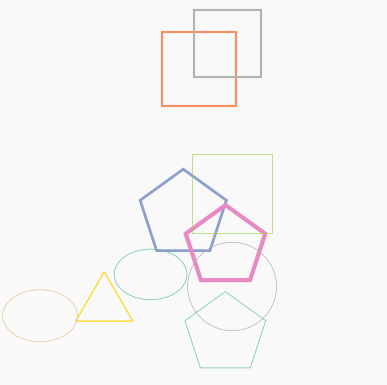[{"shape": "pentagon", "thickness": 0.5, "radius": 0.55, "center": [0.582, 0.133]}, {"shape": "oval", "thickness": 0.5, "radius": 0.47, "center": [0.389, 0.287]}, {"shape": "square", "thickness": 1.5, "radius": 0.48, "center": [0.513, 0.821]}, {"shape": "pentagon", "thickness": 2, "radius": 0.58, "center": [0.473, 0.444]}, {"shape": "pentagon", "thickness": 3, "radius": 0.54, "center": [0.582, 0.36]}, {"shape": "square", "thickness": 0.5, "radius": 0.51, "center": [0.599, 0.497]}, {"shape": "triangle", "thickness": 1, "radius": 0.43, "center": [0.269, 0.209]}, {"shape": "oval", "thickness": 0.5, "radius": 0.48, "center": [0.103, 0.18]}, {"shape": "circle", "thickness": 0.5, "radius": 0.57, "center": [0.599, 0.256]}, {"shape": "square", "thickness": 1.5, "radius": 0.43, "center": [0.587, 0.887]}]